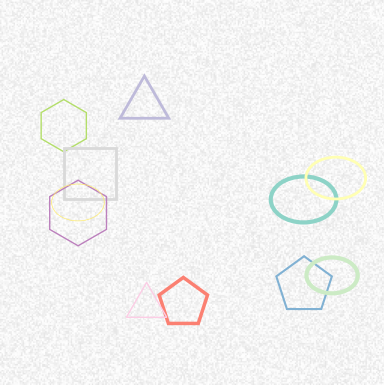[{"shape": "oval", "thickness": 3, "radius": 0.43, "center": [0.789, 0.482]}, {"shape": "oval", "thickness": 2, "radius": 0.39, "center": [0.872, 0.537]}, {"shape": "triangle", "thickness": 2, "radius": 0.37, "center": [0.375, 0.729]}, {"shape": "pentagon", "thickness": 2.5, "radius": 0.33, "center": [0.476, 0.213]}, {"shape": "pentagon", "thickness": 1.5, "radius": 0.38, "center": [0.79, 0.259]}, {"shape": "hexagon", "thickness": 1, "radius": 0.34, "center": [0.166, 0.674]}, {"shape": "triangle", "thickness": 1, "radius": 0.3, "center": [0.381, 0.206]}, {"shape": "square", "thickness": 2, "radius": 0.33, "center": [0.234, 0.549]}, {"shape": "hexagon", "thickness": 1, "radius": 0.43, "center": [0.203, 0.447]}, {"shape": "oval", "thickness": 3, "radius": 0.33, "center": [0.863, 0.285]}, {"shape": "oval", "thickness": 0.5, "radius": 0.34, "center": [0.202, 0.474]}]